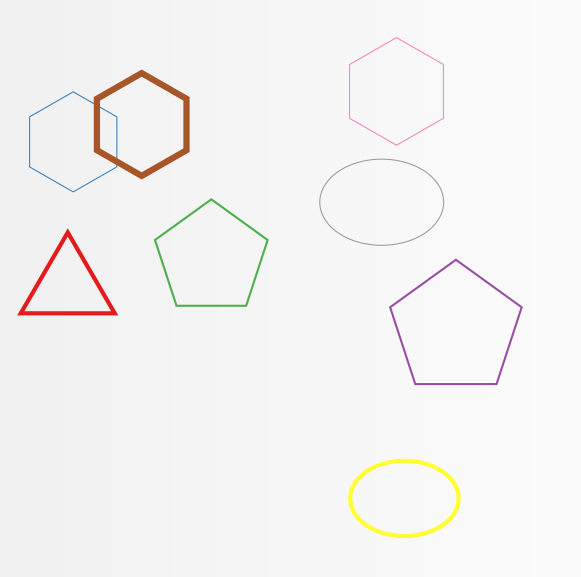[{"shape": "triangle", "thickness": 2, "radius": 0.47, "center": [0.117, 0.503]}, {"shape": "hexagon", "thickness": 0.5, "radius": 0.43, "center": [0.126, 0.753]}, {"shape": "pentagon", "thickness": 1, "radius": 0.51, "center": [0.364, 0.552]}, {"shape": "pentagon", "thickness": 1, "radius": 0.59, "center": [0.784, 0.43]}, {"shape": "oval", "thickness": 2, "radius": 0.47, "center": [0.696, 0.136]}, {"shape": "hexagon", "thickness": 3, "radius": 0.44, "center": [0.244, 0.784]}, {"shape": "hexagon", "thickness": 0.5, "radius": 0.47, "center": [0.682, 0.841]}, {"shape": "oval", "thickness": 0.5, "radius": 0.53, "center": [0.657, 0.649]}]